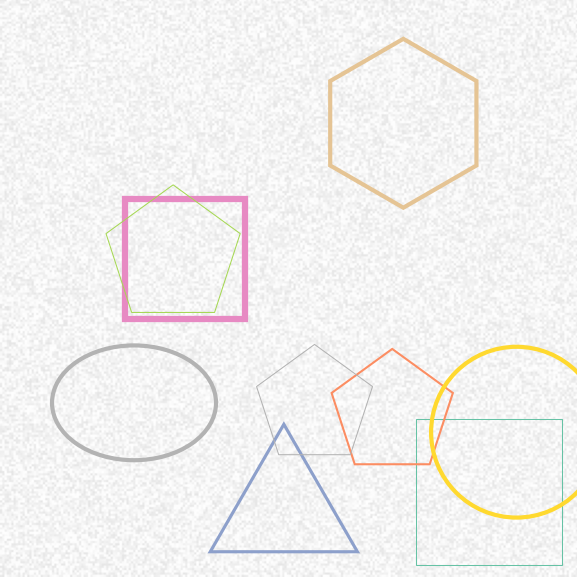[{"shape": "square", "thickness": 0.5, "radius": 0.63, "center": [0.846, 0.147]}, {"shape": "pentagon", "thickness": 1, "radius": 0.55, "center": [0.679, 0.285]}, {"shape": "triangle", "thickness": 1.5, "radius": 0.74, "center": [0.492, 0.117]}, {"shape": "square", "thickness": 3, "radius": 0.52, "center": [0.321, 0.551]}, {"shape": "pentagon", "thickness": 0.5, "radius": 0.61, "center": [0.3, 0.557]}, {"shape": "circle", "thickness": 2, "radius": 0.74, "center": [0.894, 0.251]}, {"shape": "hexagon", "thickness": 2, "radius": 0.73, "center": [0.698, 0.786]}, {"shape": "pentagon", "thickness": 0.5, "radius": 0.53, "center": [0.545, 0.297]}, {"shape": "oval", "thickness": 2, "radius": 0.71, "center": [0.232, 0.302]}]